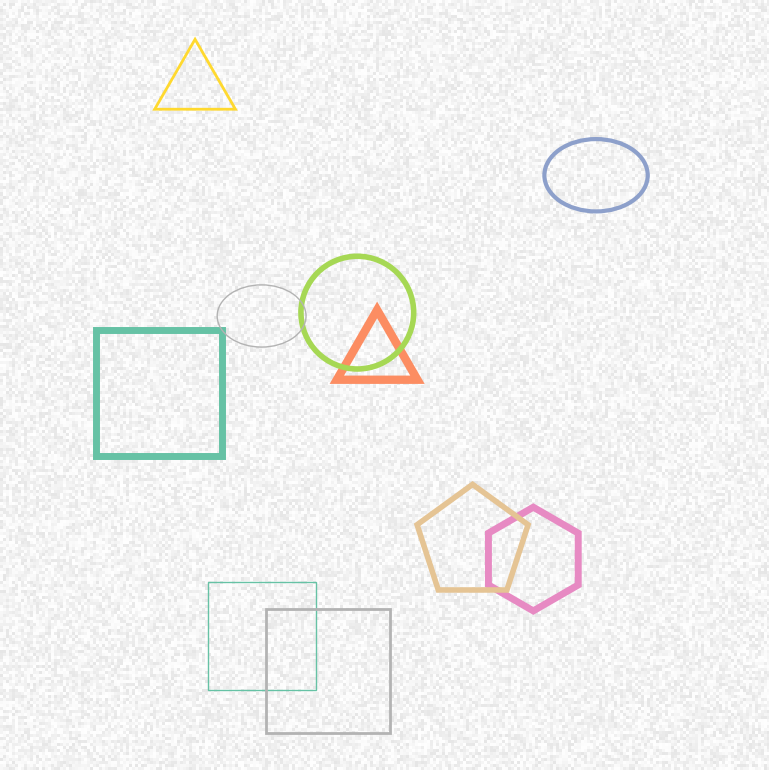[{"shape": "square", "thickness": 0.5, "radius": 0.35, "center": [0.341, 0.174]}, {"shape": "square", "thickness": 2.5, "radius": 0.41, "center": [0.207, 0.49]}, {"shape": "triangle", "thickness": 3, "radius": 0.3, "center": [0.49, 0.537]}, {"shape": "oval", "thickness": 1.5, "radius": 0.34, "center": [0.774, 0.772]}, {"shape": "hexagon", "thickness": 2.5, "radius": 0.34, "center": [0.693, 0.274]}, {"shape": "circle", "thickness": 2, "radius": 0.37, "center": [0.464, 0.594]}, {"shape": "triangle", "thickness": 1, "radius": 0.3, "center": [0.253, 0.888]}, {"shape": "pentagon", "thickness": 2, "radius": 0.38, "center": [0.614, 0.295]}, {"shape": "oval", "thickness": 0.5, "radius": 0.29, "center": [0.34, 0.59]}, {"shape": "square", "thickness": 1, "radius": 0.4, "center": [0.426, 0.129]}]